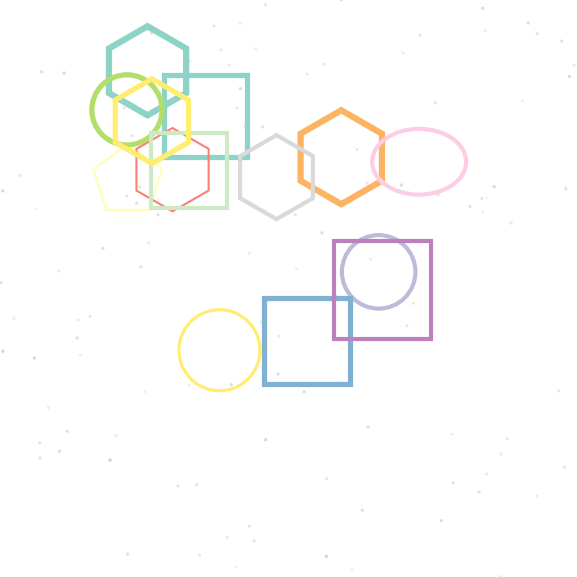[{"shape": "hexagon", "thickness": 3, "radius": 0.39, "center": [0.255, 0.877]}, {"shape": "square", "thickness": 2.5, "radius": 0.36, "center": [0.356, 0.798]}, {"shape": "pentagon", "thickness": 1, "radius": 0.31, "center": [0.221, 0.686]}, {"shape": "circle", "thickness": 2, "radius": 0.32, "center": [0.656, 0.528]}, {"shape": "hexagon", "thickness": 1, "radius": 0.36, "center": [0.299, 0.705]}, {"shape": "square", "thickness": 2.5, "radius": 0.37, "center": [0.531, 0.409]}, {"shape": "hexagon", "thickness": 3, "radius": 0.41, "center": [0.591, 0.727]}, {"shape": "circle", "thickness": 2.5, "radius": 0.3, "center": [0.22, 0.809]}, {"shape": "oval", "thickness": 2, "radius": 0.41, "center": [0.726, 0.719]}, {"shape": "hexagon", "thickness": 2, "radius": 0.36, "center": [0.479, 0.692]}, {"shape": "square", "thickness": 2, "radius": 0.42, "center": [0.662, 0.497]}, {"shape": "square", "thickness": 2, "radius": 0.33, "center": [0.327, 0.704]}, {"shape": "circle", "thickness": 1.5, "radius": 0.35, "center": [0.38, 0.393]}, {"shape": "hexagon", "thickness": 2.5, "radius": 0.37, "center": [0.263, 0.789]}]